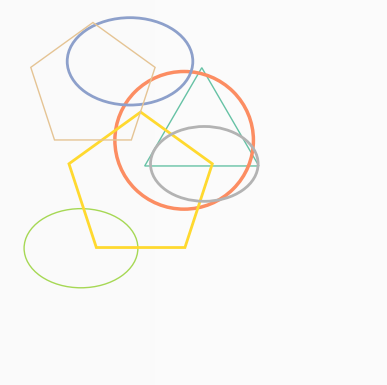[{"shape": "triangle", "thickness": 1, "radius": 0.85, "center": [0.521, 0.654]}, {"shape": "circle", "thickness": 2.5, "radius": 0.89, "center": [0.475, 0.636]}, {"shape": "oval", "thickness": 2, "radius": 0.81, "center": [0.336, 0.841]}, {"shape": "oval", "thickness": 1, "radius": 0.73, "center": [0.209, 0.355]}, {"shape": "pentagon", "thickness": 2, "radius": 0.97, "center": [0.363, 0.514]}, {"shape": "pentagon", "thickness": 1, "radius": 0.84, "center": [0.24, 0.773]}, {"shape": "oval", "thickness": 2, "radius": 0.69, "center": [0.527, 0.574]}]